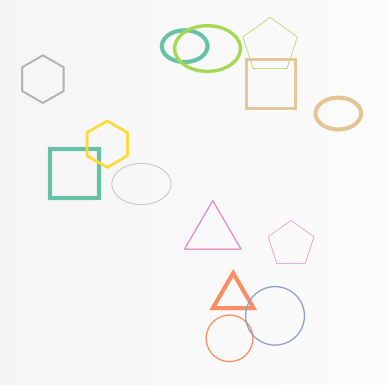[{"shape": "oval", "thickness": 3, "radius": 0.29, "center": [0.477, 0.88]}, {"shape": "square", "thickness": 3, "radius": 0.31, "center": [0.193, 0.55]}, {"shape": "triangle", "thickness": 3, "radius": 0.3, "center": [0.602, 0.23]}, {"shape": "circle", "thickness": 1, "radius": 0.3, "center": [0.592, 0.121]}, {"shape": "circle", "thickness": 1, "radius": 0.38, "center": [0.71, 0.18]}, {"shape": "pentagon", "thickness": 0.5, "radius": 0.31, "center": [0.751, 0.366]}, {"shape": "triangle", "thickness": 1, "radius": 0.42, "center": [0.549, 0.395]}, {"shape": "pentagon", "thickness": 0.5, "radius": 0.37, "center": [0.697, 0.881]}, {"shape": "oval", "thickness": 2.5, "radius": 0.42, "center": [0.536, 0.874]}, {"shape": "hexagon", "thickness": 2, "radius": 0.3, "center": [0.277, 0.625]}, {"shape": "oval", "thickness": 3, "radius": 0.29, "center": [0.873, 0.705]}, {"shape": "square", "thickness": 2, "radius": 0.31, "center": [0.699, 0.783]}, {"shape": "hexagon", "thickness": 1.5, "radius": 0.31, "center": [0.111, 0.794]}, {"shape": "oval", "thickness": 0.5, "radius": 0.38, "center": [0.365, 0.522]}]